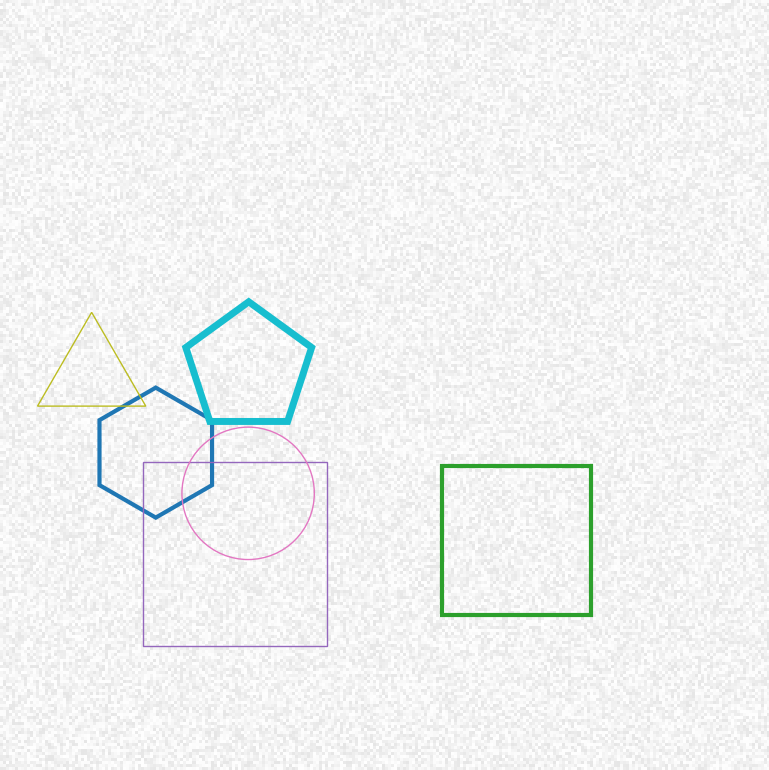[{"shape": "hexagon", "thickness": 1.5, "radius": 0.42, "center": [0.202, 0.412]}, {"shape": "square", "thickness": 1.5, "radius": 0.48, "center": [0.671, 0.298]}, {"shape": "square", "thickness": 0.5, "radius": 0.6, "center": [0.306, 0.281]}, {"shape": "circle", "thickness": 0.5, "radius": 0.43, "center": [0.322, 0.359]}, {"shape": "triangle", "thickness": 0.5, "radius": 0.41, "center": [0.119, 0.513]}, {"shape": "pentagon", "thickness": 2.5, "radius": 0.43, "center": [0.323, 0.522]}]